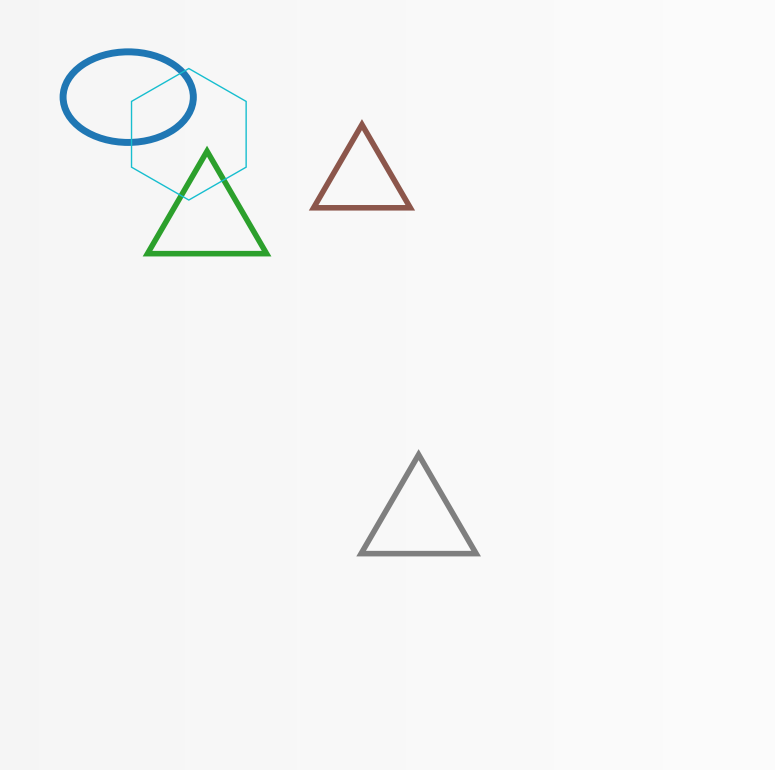[{"shape": "oval", "thickness": 2.5, "radius": 0.42, "center": [0.165, 0.874]}, {"shape": "triangle", "thickness": 2, "radius": 0.44, "center": [0.267, 0.715]}, {"shape": "triangle", "thickness": 2, "radius": 0.36, "center": [0.467, 0.766]}, {"shape": "triangle", "thickness": 2, "radius": 0.43, "center": [0.54, 0.324]}, {"shape": "hexagon", "thickness": 0.5, "radius": 0.43, "center": [0.244, 0.826]}]